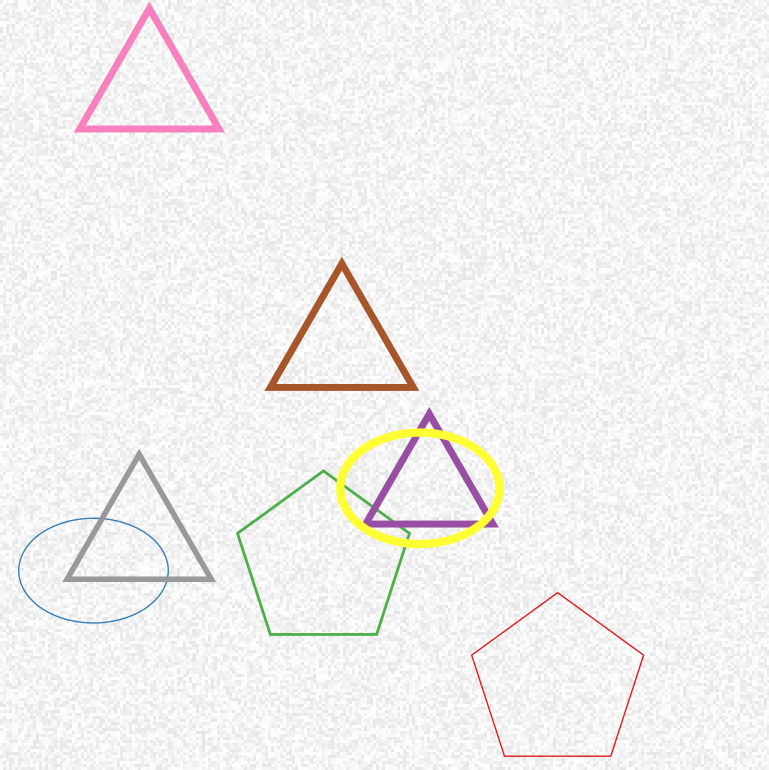[{"shape": "pentagon", "thickness": 0.5, "radius": 0.59, "center": [0.724, 0.113]}, {"shape": "oval", "thickness": 0.5, "radius": 0.49, "center": [0.121, 0.259]}, {"shape": "pentagon", "thickness": 1, "radius": 0.59, "center": [0.42, 0.271]}, {"shape": "triangle", "thickness": 2.5, "radius": 0.48, "center": [0.557, 0.367]}, {"shape": "oval", "thickness": 3, "radius": 0.52, "center": [0.545, 0.366]}, {"shape": "triangle", "thickness": 2.5, "radius": 0.54, "center": [0.444, 0.55]}, {"shape": "triangle", "thickness": 2.5, "radius": 0.52, "center": [0.194, 0.885]}, {"shape": "triangle", "thickness": 2, "radius": 0.54, "center": [0.181, 0.302]}]